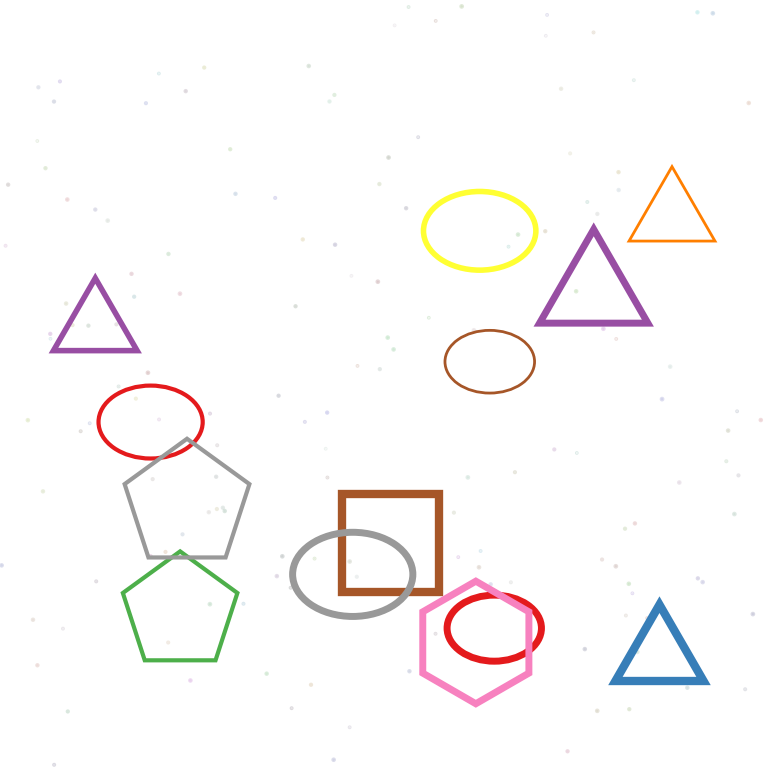[{"shape": "oval", "thickness": 2.5, "radius": 0.31, "center": [0.642, 0.184]}, {"shape": "oval", "thickness": 1.5, "radius": 0.34, "center": [0.196, 0.452]}, {"shape": "triangle", "thickness": 3, "radius": 0.33, "center": [0.856, 0.149]}, {"shape": "pentagon", "thickness": 1.5, "radius": 0.39, "center": [0.234, 0.206]}, {"shape": "triangle", "thickness": 2.5, "radius": 0.41, "center": [0.771, 0.621]}, {"shape": "triangle", "thickness": 2, "radius": 0.31, "center": [0.124, 0.576]}, {"shape": "triangle", "thickness": 1, "radius": 0.32, "center": [0.873, 0.719]}, {"shape": "oval", "thickness": 2, "radius": 0.36, "center": [0.623, 0.7]}, {"shape": "square", "thickness": 3, "radius": 0.32, "center": [0.507, 0.295]}, {"shape": "oval", "thickness": 1, "radius": 0.29, "center": [0.636, 0.53]}, {"shape": "hexagon", "thickness": 2.5, "radius": 0.4, "center": [0.618, 0.166]}, {"shape": "pentagon", "thickness": 1.5, "radius": 0.43, "center": [0.243, 0.345]}, {"shape": "oval", "thickness": 2.5, "radius": 0.39, "center": [0.458, 0.254]}]